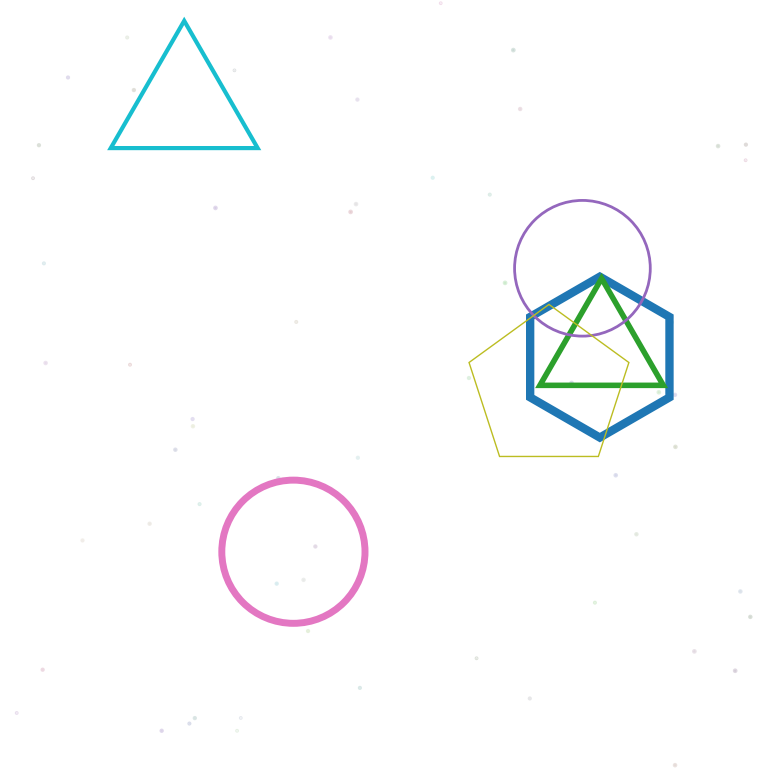[{"shape": "hexagon", "thickness": 3, "radius": 0.52, "center": [0.779, 0.536]}, {"shape": "triangle", "thickness": 2, "radius": 0.46, "center": [0.781, 0.546]}, {"shape": "circle", "thickness": 1, "radius": 0.44, "center": [0.756, 0.652]}, {"shape": "circle", "thickness": 2.5, "radius": 0.46, "center": [0.381, 0.283]}, {"shape": "pentagon", "thickness": 0.5, "radius": 0.55, "center": [0.713, 0.495]}, {"shape": "triangle", "thickness": 1.5, "radius": 0.55, "center": [0.239, 0.863]}]